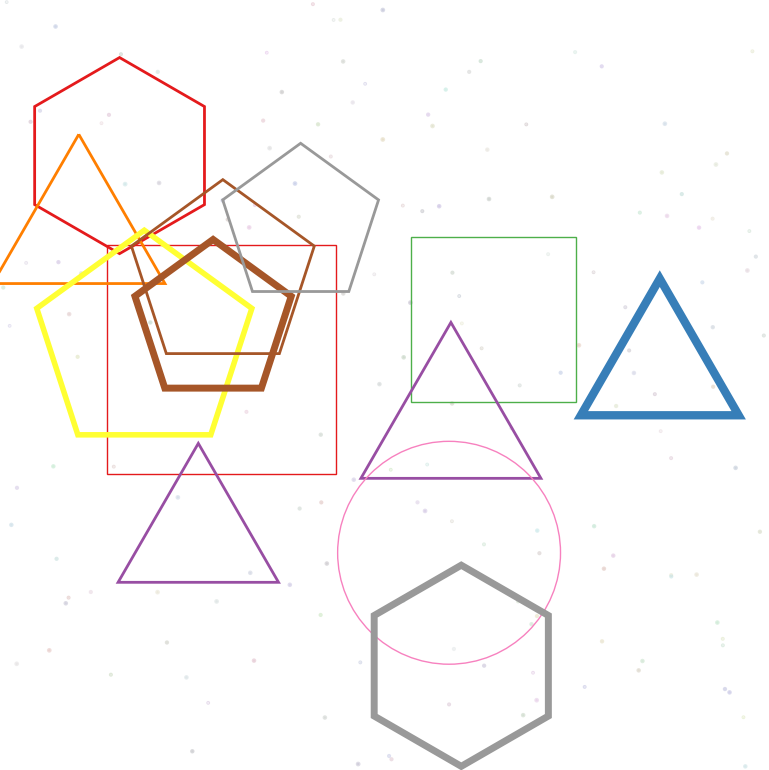[{"shape": "hexagon", "thickness": 1, "radius": 0.64, "center": [0.155, 0.798]}, {"shape": "square", "thickness": 0.5, "radius": 0.74, "center": [0.287, 0.534]}, {"shape": "triangle", "thickness": 3, "radius": 0.59, "center": [0.857, 0.52]}, {"shape": "square", "thickness": 0.5, "radius": 0.54, "center": [0.64, 0.585]}, {"shape": "triangle", "thickness": 1, "radius": 0.67, "center": [0.586, 0.446]}, {"shape": "triangle", "thickness": 1, "radius": 0.6, "center": [0.258, 0.304]}, {"shape": "triangle", "thickness": 1, "radius": 0.65, "center": [0.102, 0.696]}, {"shape": "pentagon", "thickness": 2, "radius": 0.73, "center": [0.187, 0.554]}, {"shape": "pentagon", "thickness": 2.5, "radius": 0.53, "center": [0.277, 0.582]}, {"shape": "pentagon", "thickness": 1, "radius": 0.62, "center": [0.289, 0.642]}, {"shape": "circle", "thickness": 0.5, "radius": 0.72, "center": [0.583, 0.282]}, {"shape": "pentagon", "thickness": 1, "radius": 0.53, "center": [0.39, 0.707]}, {"shape": "hexagon", "thickness": 2.5, "radius": 0.65, "center": [0.599, 0.135]}]